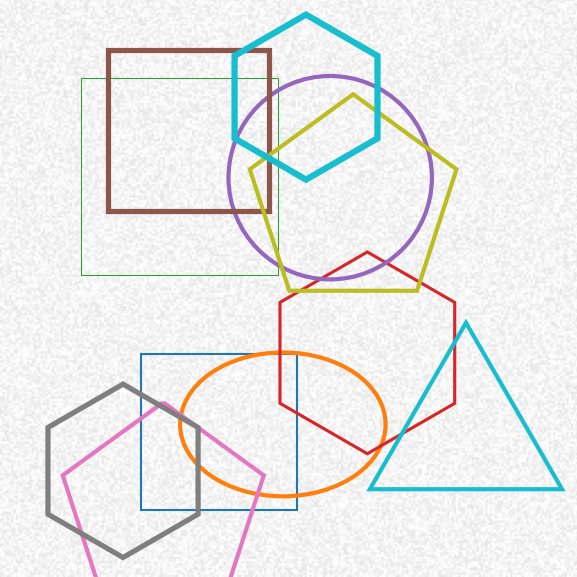[{"shape": "square", "thickness": 1, "radius": 0.67, "center": [0.379, 0.251]}, {"shape": "oval", "thickness": 2, "radius": 0.89, "center": [0.49, 0.264]}, {"shape": "square", "thickness": 0.5, "radius": 0.85, "center": [0.311, 0.694]}, {"shape": "hexagon", "thickness": 1.5, "radius": 0.87, "center": [0.636, 0.388]}, {"shape": "circle", "thickness": 2, "radius": 0.88, "center": [0.572, 0.691]}, {"shape": "square", "thickness": 2.5, "radius": 0.7, "center": [0.327, 0.773]}, {"shape": "pentagon", "thickness": 2, "radius": 0.92, "center": [0.283, 0.119]}, {"shape": "hexagon", "thickness": 2.5, "radius": 0.75, "center": [0.213, 0.184]}, {"shape": "pentagon", "thickness": 2, "radius": 0.94, "center": [0.612, 0.648]}, {"shape": "triangle", "thickness": 2, "radius": 0.96, "center": [0.807, 0.248]}, {"shape": "hexagon", "thickness": 3, "radius": 0.71, "center": [0.53, 0.831]}]